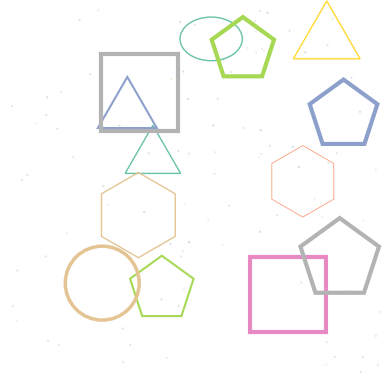[{"shape": "triangle", "thickness": 1, "radius": 0.42, "center": [0.397, 0.591]}, {"shape": "oval", "thickness": 1, "radius": 0.4, "center": [0.548, 0.899]}, {"shape": "hexagon", "thickness": 0.5, "radius": 0.46, "center": [0.787, 0.529]}, {"shape": "triangle", "thickness": 1.5, "radius": 0.44, "center": [0.331, 0.712]}, {"shape": "pentagon", "thickness": 3, "radius": 0.46, "center": [0.892, 0.701]}, {"shape": "square", "thickness": 3, "radius": 0.49, "center": [0.748, 0.235]}, {"shape": "pentagon", "thickness": 3, "radius": 0.43, "center": [0.631, 0.871]}, {"shape": "pentagon", "thickness": 1.5, "radius": 0.43, "center": [0.42, 0.249]}, {"shape": "triangle", "thickness": 1, "radius": 0.5, "center": [0.849, 0.897]}, {"shape": "hexagon", "thickness": 1, "radius": 0.55, "center": [0.359, 0.441]}, {"shape": "circle", "thickness": 2.5, "radius": 0.48, "center": [0.266, 0.265]}, {"shape": "pentagon", "thickness": 3, "radius": 0.54, "center": [0.882, 0.326]}, {"shape": "square", "thickness": 3, "radius": 0.5, "center": [0.362, 0.76]}]